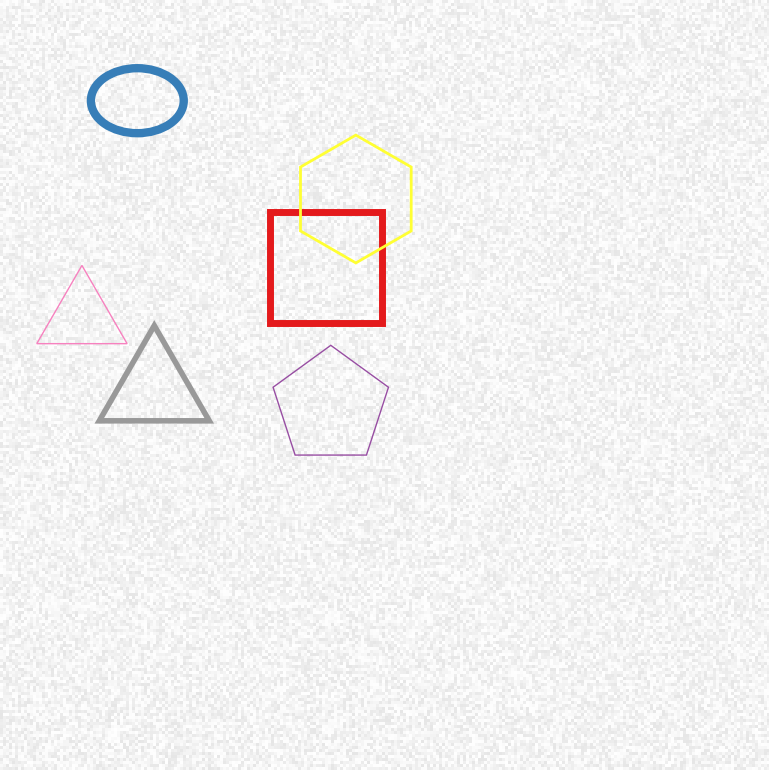[{"shape": "square", "thickness": 2.5, "radius": 0.36, "center": [0.424, 0.653]}, {"shape": "oval", "thickness": 3, "radius": 0.3, "center": [0.178, 0.869]}, {"shape": "pentagon", "thickness": 0.5, "radius": 0.39, "center": [0.43, 0.473]}, {"shape": "hexagon", "thickness": 1, "radius": 0.41, "center": [0.462, 0.742]}, {"shape": "triangle", "thickness": 0.5, "radius": 0.34, "center": [0.106, 0.588]}, {"shape": "triangle", "thickness": 2, "radius": 0.41, "center": [0.2, 0.495]}]